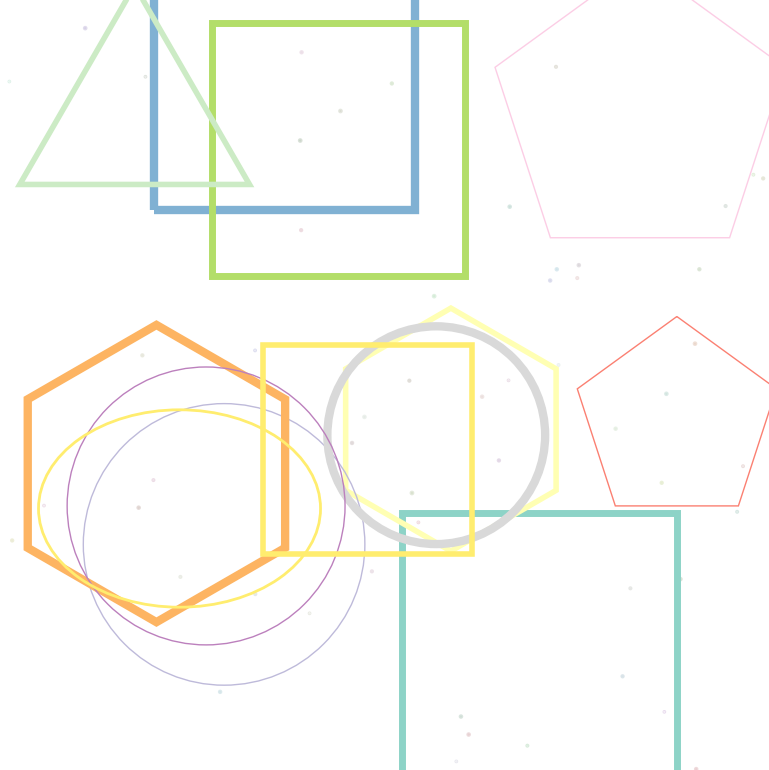[{"shape": "square", "thickness": 2.5, "radius": 0.89, "center": [0.701, 0.156]}, {"shape": "hexagon", "thickness": 2, "radius": 0.79, "center": [0.586, 0.442]}, {"shape": "circle", "thickness": 0.5, "radius": 0.91, "center": [0.291, 0.293]}, {"shape": "pentagon", "thickness": 0.5, "radius": 0.68, "center": [0.879, 0.453]}, {"shape": "square", "thickness": 3, "radius": 0.85, "center": [0.37, 0.896]}, {"shape": "hexagon", "thickness": 3, "radius": 0.96, "center": [0.203, 0.385]}, {"shape": "square", "thickness": 2.5, "radius": 0.82, "center": [0.439, 0.806]}, {"shape": "pentagon", "thickness": 0.5, "radius": 0.99, "center": [0.831, 0.851]}, {"shape": "circle", "thickness": 3, "radius": 0.71, "center": [0.567, 0.435]}, {"shape": "circle", "thickness": 0.5, "radius": 0.9, "center": [0.268, 0.343]}, {"shape": "triangle", "thickness": 2, "radius": 0.86, "center": [0.175, 0.847]}, {"shape": "square", "thickness": 2, "radius": 0.68, "center": [0.477, 0.416]}, {"shape": "oval", "thickness": 1, "radius": 0.92, "center": [0.233, 0.34]}]